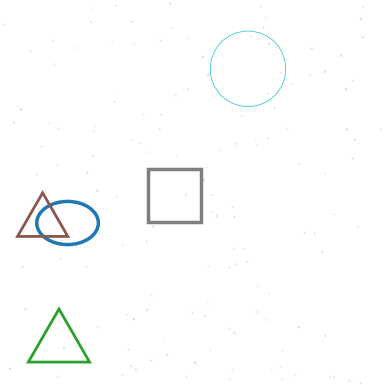[{"shape": "oval", "thickness": 2.5, "radius": 0.4, "center": [0.175, 0.421]}, {"shape": "triangle", "thickness": 2, "radius": 0.46, "center": [0.153, 0.105]}, {"shape": "triangle", "thickness": 2, "radius": 0.38, "center": [0.111, 0.424]}, {"shape": "square", "thickness": 2.5, "radius": 0.35, "center": [0.454, 0.493]}, {"shape": "circle", "thickness": 0.5, "radius": 0.49, "center": [0.644, 0.821]}]